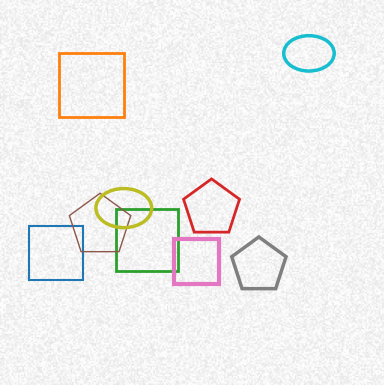[{"shape": "square", "thickness": 1.5, "radius": 0.35, "center": [0.145, 0.343]}, {"shape": "square", "thickness": 2, "radius": 0.42, "center": [0.238, 0.779]}, {"shape": "square", "thickness": 2, "radius": 0.4, "center": [0.382, 0.377]}, {"shape": "pentagon", "thickness": 2, "radius": 0.38, "center": [0.549, 0.459]}, {"shape": "pentagon", "thickness": 1, "radius": 0.42, "center": [0.26, 0.414]}, {"shape": "square", "thickness": 3, "radius": 0.29, "center": [0.51, 0.32]}, {"shape": "pentagon", "thickness": 2.5, "radius": 0.37, "center": [0.672, 0.31]}, {"shape": "oval", "thickness": 2.5, "radius": 0.36, "center": [0.322, 0.46]}, {"shape": "oval", "thickness": 2.5, "radius": 0.33, "center": [0.803, 0.861]}]